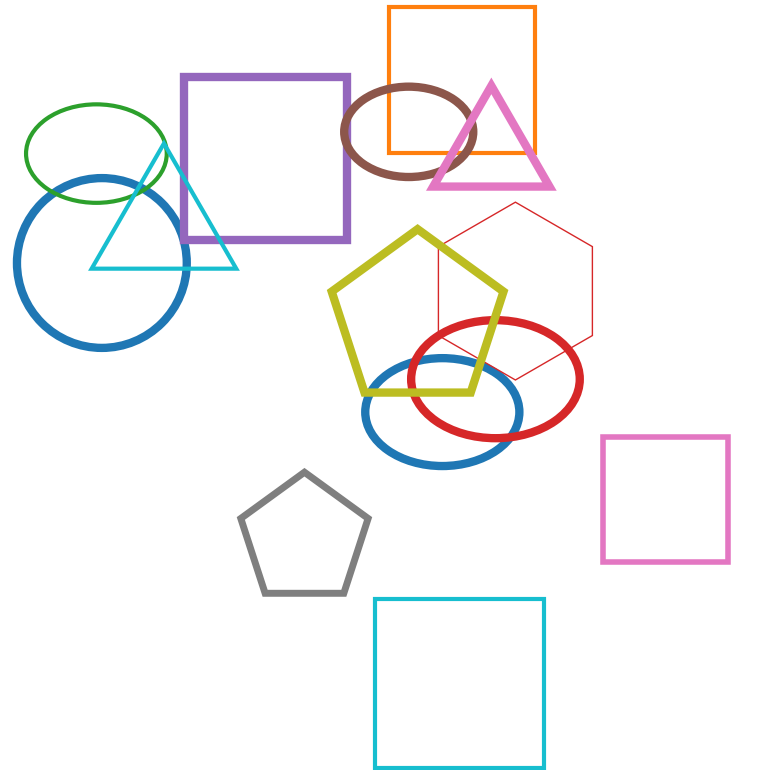[{"shape": "oval", "thickness": 3, "radius": 0.5, "center": [0.574, 0.465]}, {"shape": "circle", "thickness": 3, "radius": 0.55, "center": [0.132, 0.658]}, {"shape": "square", "thickness": 1.5, "radius": 0.47, "center": [0.6, 0.896]}, {"shape": "oval", "thickness": 1.5, "radius": 0.46, "center": [0.125, 0.801]}, {"shape": "oval", "thickness": 3, "radius": 0.55, "center": [0.643, 0.508]}, {"shape": "hexagon", "thickness": 0.5, "radius": 0.58, "center": [0.669, 0.622]}, {"shape": "square", "thickness": 3, "radius": 0.53, "center": [0.345, 0.794]}, {"shape": "oval", "thickness": 3, "radius": 0.42, "center": [0.531, 0.829]}, {"shape": "triangle", "thickness": 3, "radius": 0.44, "center": [0.638, 0.801]}, {"shape": "square", "thickness": 2, "radius": 0.41, "center": [0.865, 0.351]}, {"shape": "pentagon", "thickness": 2.5, "radius": 0.43, "center": [0.395, 0.3]}, {"shape": "pentagon", "thickness": 3, "radius": 0.59, "center": [0.542, 0.585]}, {"shape": "triangle", "thickness": 1.5, "radius": 0.54, "center": [0.213, 0.705]}, {"shape": "square", "thickness": 1.5, "radius": 0.55, "center": [0.597, 0.112]}]